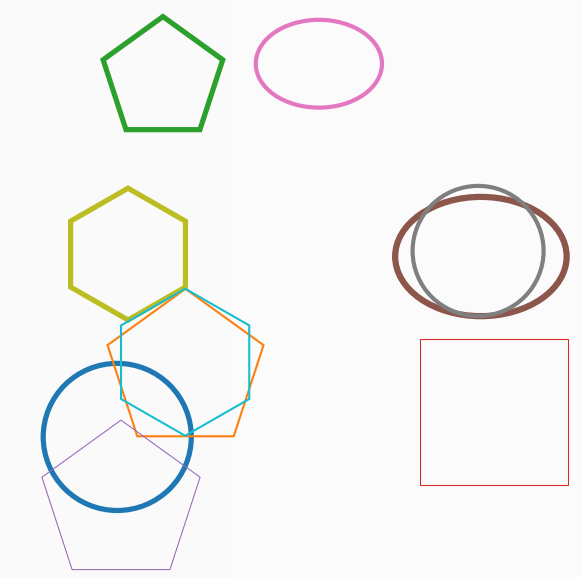[{"shape": "circle", "thickness": 2.5, "radius": 0.64, "center": [0.202, 0.243]}, {"shape": "pentagon", "thickness": 1, "radius": 0.71, "center": [0.319, 0.358]}, {"shape": "pentagon", "thickness": 2.5, "radius": 0.54, "center": [0.28, 0.862]}, {"shape": "square", "thickness": 0.5, "radius": 0.63, "center": [0.85, 0.286]}, {"shape": "pentagon", "thickness": 0.5, "radius": 0.72, "center": [0.208, 0.129]}, {"shape": "oval", "thickness": 3, "radius": 0.74, "center": [0.827, 0.555]}, {"shape": "oval", "thickness": 2, "radius": 0.54, "center": [0.549, 0.889]}, {"shape": "circle", "thickness": 2, "radius": 0.56, "center": [0.823, 0.565]}, {"shape": "hexagon", "thickness": 2.5, "radius": 0.57, "center": [0.22, 0.559]}, {"shape": "hexagon", "thickness": 1, "radius": 0.64, "center": [0.319, 0.372]}]